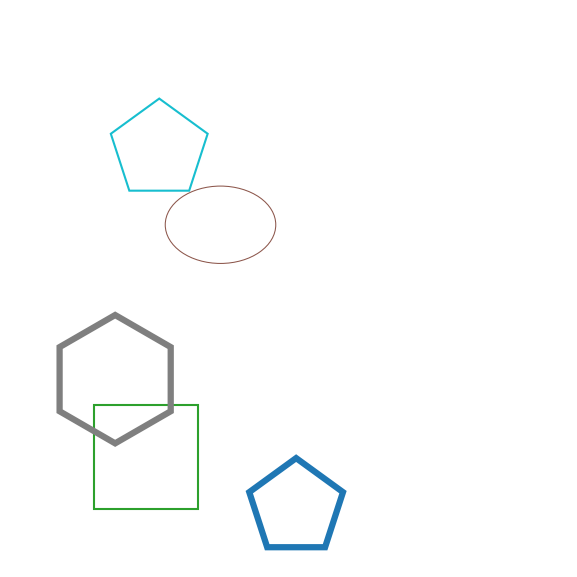[{"shape": "pentagon", "thickness": 3, "radius": 0.43, "center": [0.513, 0.121]}, {"shape": "square", "thickness": 1, "radius": 0.45, "center": [0.253, 0.208]}, {"shape": "oval", "thickness": 0.5, "radius": 0.48, "center": [0.382, 0.61]}, {"shape": "hexagon", "thickness": 3, "radius": 0.56, "center": [0.199, 0.343]}, {"shape": "pentagon", "thickness": 1, "radius": 0.44, "center": [0.276, 0.74]}]